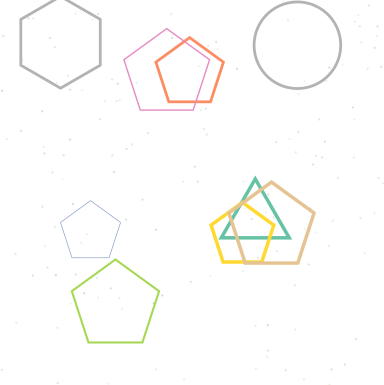[{"shape": "triangle", "thickness": 2.5, "radius": 0.51, "center": [0.663, 0.433]}, {"shape": "pentagon", "thickness": 2, "radius": 0.46, "center": [0.493, 0.81]}, {"shape": "pentagon", "thickness": 0.5, "radius": 0.41, "center": [0.235, 0.397]}, {"shape": "pentagon", "thickness": 1, "radius": 0.58, "center": [0.433, 0.809]}, {"shape": "pentagon", "thickness": 1.5, "radius": 0.6, "center": [0.3, 0.207]}, {"shape": "pentagon", "thickness": 2.5, "radius": 0.43, "center": [0.63, 0.389]}, {"shape": "pentagon", "thickness": 2.5, "radius": 0.58, "center": [0.705, 0.411]}, {"shape": "hexagon", "thickness": 2, "radius": 0.6, "center": [0.157, 0.89]}, {"shape": "circle", "thickness": 2, "radius": 0.56, "center": [0.772, 0.883]}]